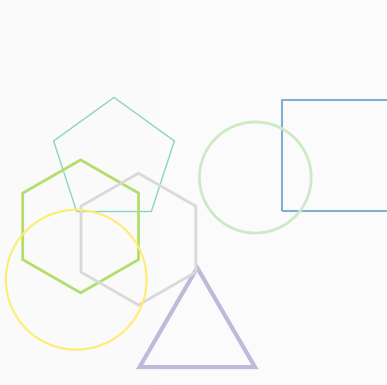[{"shape": "pentagon", "thickness": 1, "radius": 0.82, "center": [0.294, 0.583]}, {"shape": "triangle", "thickness": 3, "radius": 0.86, "center": [0.509, 0.133]}, {"shape": "square", "thickness": 1.5, "radius": 0.72, "center": [0.87, 0.596]}, {"shape": "hexagon", "thickness": 2, "radius": 0.86, "center": [0.208, 0.412]}, {"shape": "hexagon", "thickness": 2, "radius": 0.86, "center": [0.357, 0.379]}, {"shape": "circle", "thickness": 2, "radius": 0.72, "center": [0.659, 0.539]}, {"shape": "circle", "thickness": 1.5, "radius": 0.91, "center": [0.197, 0.273]}]